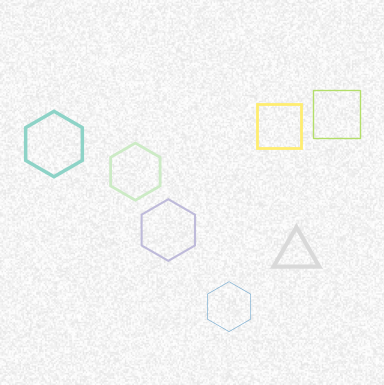[{"shape": "hexagon", "thickness": 2.5, "radius": 0.43, "center": [0.14, 0.626]}, {"shape": "hexagon", "thickness": 1.5, "radius": 0.4, "center": [0.437, 0.402]}, {"shape": "hexagon", "thickness": 0.5, "radius": 0.32, "center": [0.595, 0.204]}, {"shape": "square", "thickness": 1, "radius": 0.31, "center": [0.874, 0.704]}, {"shape": "triangle", "thickness": 3, "radius": 0.34, "center": [0.77, 0.342]}, {"shape": "hexagon", "thickness": 2, "radius": 0.37, "center": [0.352, 0.554]}, {"shape": "square", "thickness": 2, "radius": 0.29, "center": [0.724, 0.672]}]